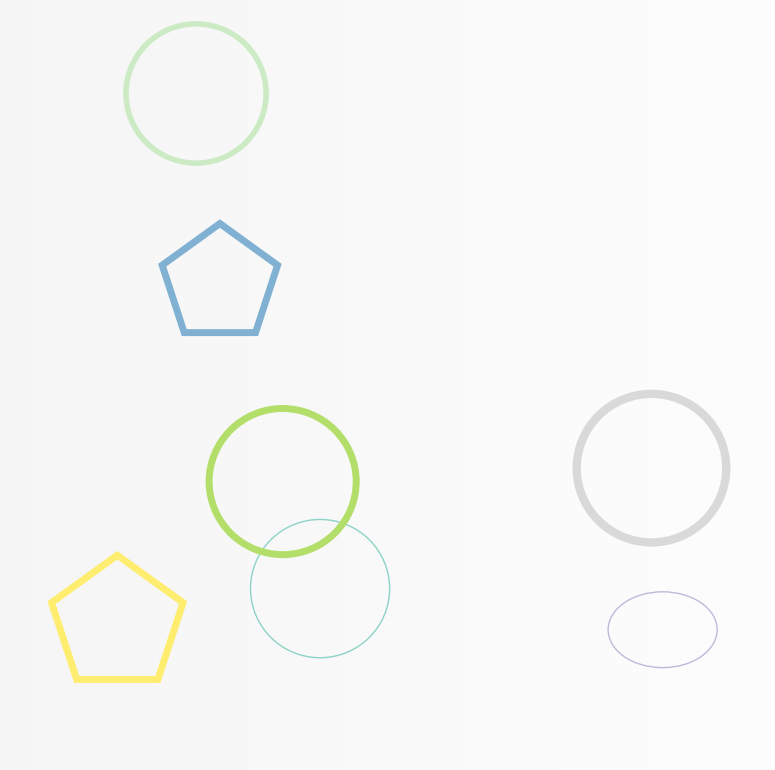[{"shape": "circle", "thickness": 0.5, "radius": 0.45, "center": [0.413, 0.236]}, {"shape": "oval", "thickness": 0.5, "radius": 0.35, "center": [0.855, 0.182]}, {"shape": "pentagon", "thickness": 2.5, "radius": 0.39, "center": [0.284, 0.631]}, {"shape": "circle", "thickness": 2.5, "radius": 0.47, "center": [0.365, 0.375]}, {"shape": "circle", "thickness": 3, "radius": 0.48, "center": [0.841, 0.392]}, {"shape": "circle", "thickness": 2, "radius": 0.45, "center": [0.253, 0.879]}, {"shape": "pentagon", "thickness": 2.5, "radius": 0.45, "center": [0.151, 0.19]}]